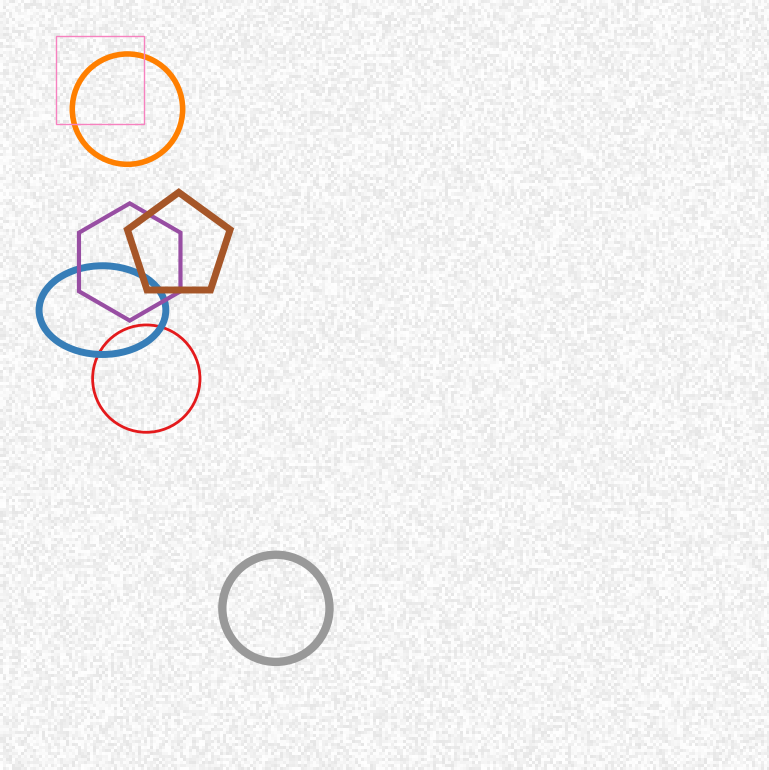[{"shape": "circle", "thickness": 1, "radius": 0.35, "center": [0.19, 0.508]}, {"shape": "oval", "thickness": 2.5, "radius": 0.41, "center": [0.133, 0.597]}, {"shape": "hexagon", "thickness": 1.5, "radius": 0.38, "center": [0.168, 0.66]}, {"shape": "circle", "thickness": 2, "radius": 0.36, "center": [0.166, 0.858]}, {"shape": "pentagon", "thickness": 2.5, "radius": 0.35, "center": [0.232, 0.68]}, {"shape": "square", "thickness": 0.5, "radius": 0.29, "center": [0.13, 0.897]}, {"shape": "circle", "thickness": 3, "radius": 0.35, "center": [0.358, 0.21]}]